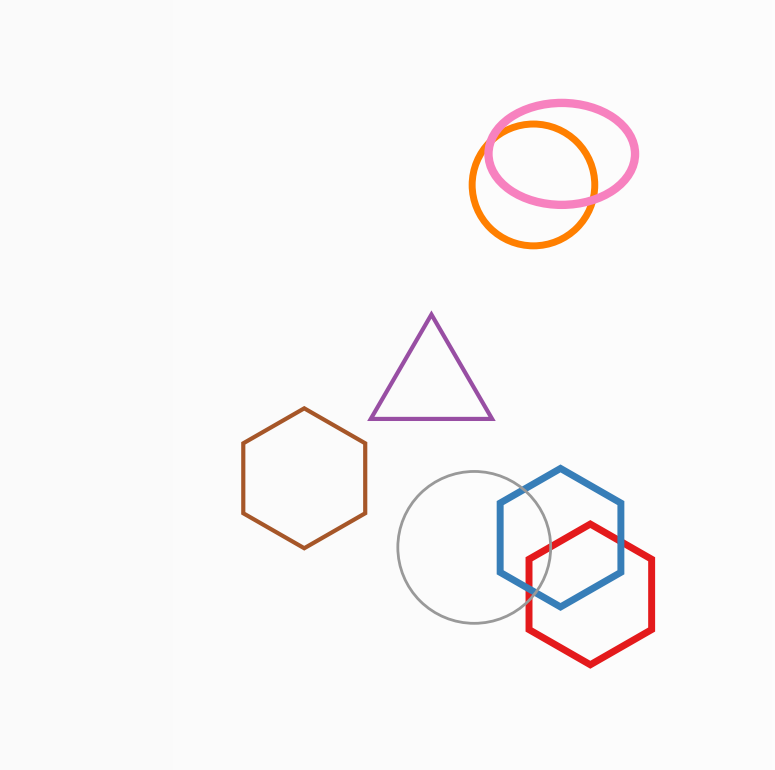[{"shape": "hexagon", "thickness": 2.5, "radius": 0.46, "center": [0.762, 0.228]}, {"shape": "hexagon", "thickness": 2.5, "radius": 0.45, "center": [0.723, 0.302]}, {"shape": "triangle", "thickness": 1.5, "radius": 0.45, "center": [0.557, 0.501]}, {"shape": "circle", "thickness": 2.5, "radius": 0.4, "center": [0.688, 0.76]}, {"shape": "hexagon", "thickness": 1.5, "radius": 0.45, "center": [0.393, 0.379]}, {"shape": "oval", "thickness": 3, "radius": 0.47, "center": [0.725, 0.8]}, {"shape": "circle", "thickness": 1, "radius": 0.49, "center": [0.612, 0.289]}]